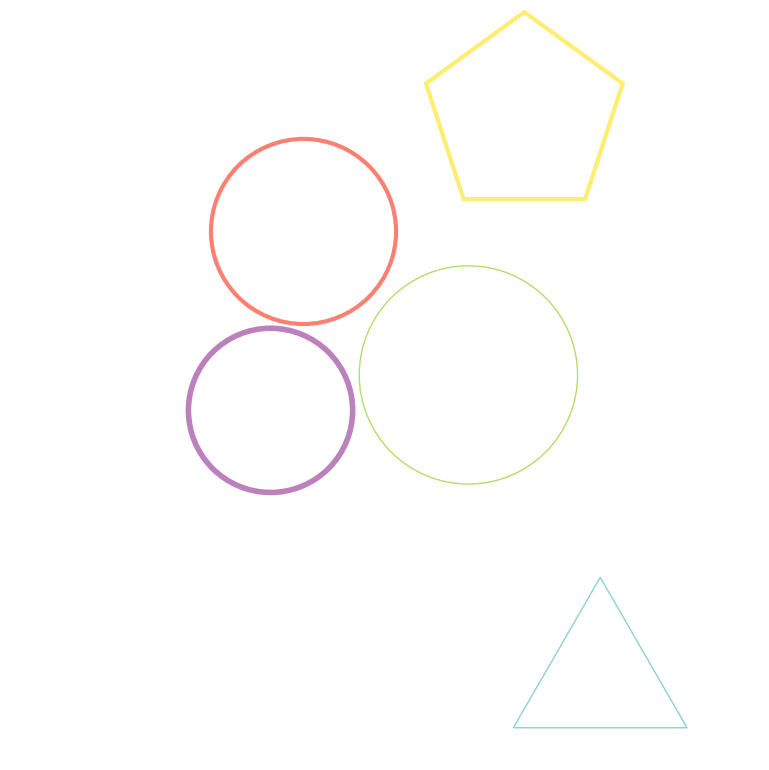[{"shape": "triangle", "thickness": 0.5, "radius": 0.65, "center": [0.78, 0.12]}, {"shape": "circle", "thickness": 1.5, "radius": 0.6, "center": [0.394, 0.699]}, {"shape": "circle", "thickness": 0.5, "radius": 0.71, "center": [0.608, 0.513]}, {"shape": "circle", "thickness": 2, "radius": 0.53, "center": [0.351, 0.467]}, {"shape": "pentagon", "thickness": 1.5, "radius": 0.67, "center": [0.681, 0.85]}]